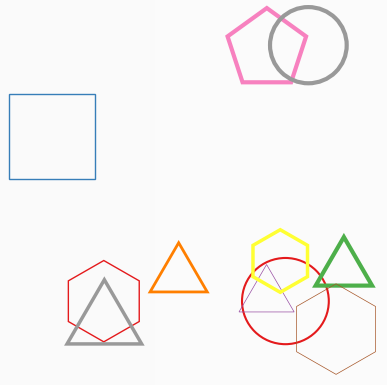[{"shape": "hexagon", "thickness": 1, "radius": 0.53, "center": [0.268, 0.218]}, {"shape": "circle", "thickness": 1.5, "radius": 0.56, "center": [0.737, 0.218]}, {"shape": "square", "thickness": 1, "radius": 0.55, "center": [0.134, 0.645]}, {"shape": "triangle", "thickness": 3, "radius": 0.42, "center": [0.887, 0.3]}, {"shape": "triangle", "thickness": 0.5, "radius": 0.41, "center": [0.688, 0.231]}, {"shape": "triangle", "thickness": 2, "radius": 0.43, "center": [0.461, 0.284]}, {"shape": "hexagon", "thickness": 2.5, "radius": 0.41, "center": [0.723, 0.322]}, {"shape": "hexagon", "thickness": 0.5, "radius": 0.59, "center": [0.867, 0.145]}, {"shape": "pentagon", "thickness": 3, "radius": 0.53, "center": [0.689, 0.872]}, {"shape": "triangle", "thickness": 2.5, "radius": 0.56, "center": [0.269, 0.162]}, {"shape": "circle", "thickness": 3, "radius": 0.49, "center": [0.796, 0.883]}]